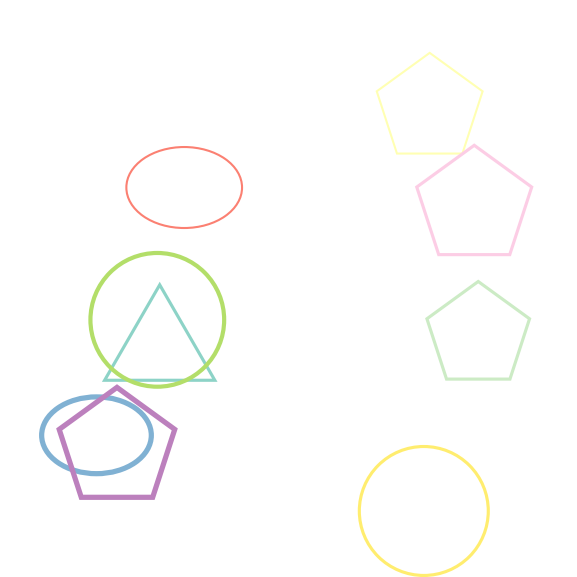[{"shape": "triangle", "thickness": 1.5, "radius": 0.55, "center": [0.277, 0.396]}, {"shape": "pentagon", "thickness": 1, "radius": 0.48, "center": [0.744, 0.811]}, {"shape": "oval", "thickness": 1, "radius": 0.5, "center": [0.319, 0.674]}, {"shape": "oval", "thickness": 2.5, "radius": 0.47, "center": [0.167, 0.245]}, {"shape": "circle", "thickness": 2, "radius": 0.58, "center": [0.272, 0.445]}, {"shape": "pentagon", "thickness": 1.5, "radius": 0.52, "center": [0.821, 0.643]}, {"shape": "pentagon", "thickness": 2.5, "radius": 0.53, "center": [0.203, 0.223]}, {"shape": "pentagon", "thickness": 1.5, "radius": 0.47, "center": [0.828, 0.418]}, {"shape": "circle", "thickness": 1.5, "radius": 0.56, "center": [0.734, 0.114]}]